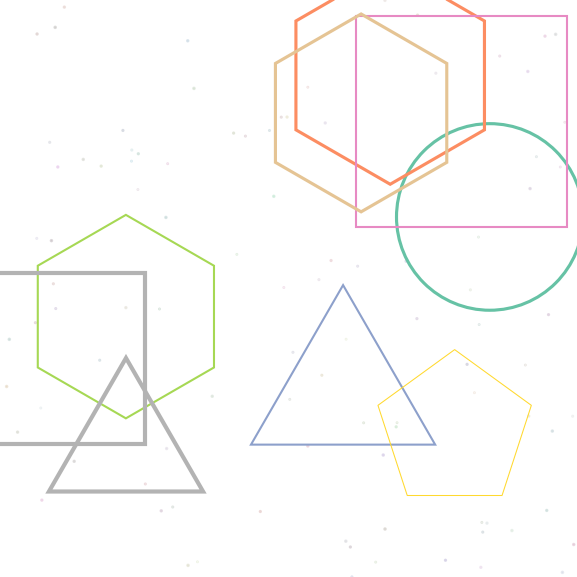[{"shape": "circle", "thickness": 1.5, "radius": 0.81, "center": [0.848, 0.623]}, {"shape": "hexagon", "thickness": 1.5, "radius": 0.94, "center": [0.676, 0.869]}, {"shape": "triangle", "thickness": 1, "radius": 0.92, "center": [0.594, 0.321]}, {"shape": "square", "thickness": 1, "radius": 0.91, "center": [0.8, 0.788]}, {"shape": "hexagon", "thickness": 1, "radius": 0.88, "center": [0.218, 0.451]}, {"shape": "pentagon", "thickness": 0.5, "radius": 0.7, "center": [0.787, 0.254]}, {"shape": "hexagon", "thickness": 1.5, "radius": 0.86, "center": [0.625, 0.804]}, {"shape": "triangle", "thickness": 2, "radius": 0.77, "center": [0.218, 0.225]}, {"shape": "square", "thickness": 2, "radius": 0.74, "center": [0.103, 0.378]}]